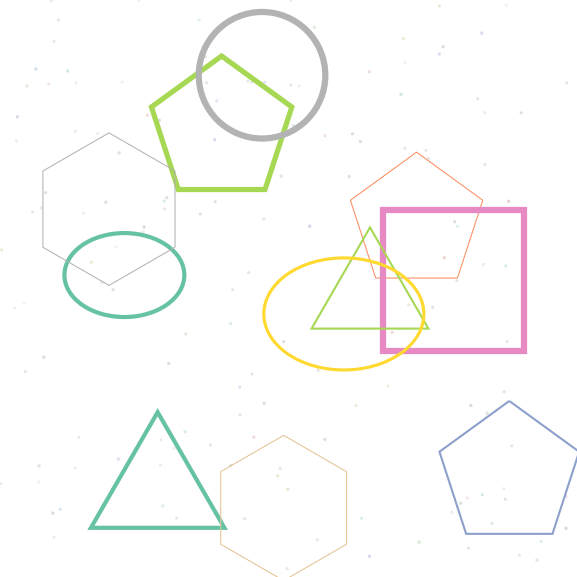[{"shape": "oval", "thickness": 2, "radius": 0.52, "center": [0.215, 0.523]}, {"shape": "triangle", "thickness": 2, "radius": 0.67, "center": [0.273, 0.152]}, {"shape": "pentagon", "thickness": 0.5, "radius": 0.6, "center": [0.721, 0.615]}, {"shape": "pentagon", "thickness": 1, "radius": 0.64, "center": [0.882, 0.178]}, {"shape": "square", "thickness": 3, "radius": 0.61, "center": [0.785, 0.514]}, {"shape": "triangle", "thickness": 1, "radius": 0.58, "center": [0.641, 0.489]}, {"shape": "pentagon", "thickness": 2.5, "radius": 0.64, "center": [0.384, 0.774]}, {"shape": "oval", "thickness": 1.5, "radius": 0.69, "center": [0.595, 0.455]}, {"shape": "hexagon", "thickness": 0.5, "radius": 0.63, "center": [0.491, 0.12]}, {"shape": "hexagon", "thickness": 0.5, "radius": 0.66, "center": [0.189, 0.637]}, {"shape": "circle", "thickness": 3, "radius": 0.55, "center": [0.454, 0.869]}]